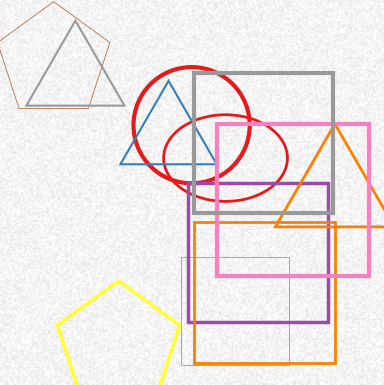[{"shape": "oval", "thickness": 2, "radius": 0.8, "center": [0.586, 0.589]}, {"shape": "circle", "thickness": 3, "radius": 0.75, "center": [0.498, 0.675]}, {"shape": "triangle", "thickness": 1.5, "radius": 0.72, "center": [0.438, 0.646]}, {"shape": "square", "thickness": 0.5, "radius": 0.7, "center": [0.611, 0.191]}, {"shape": "square", "thickness": 2.5, "radius": 0.91, "center": [0.67, 0.344]}, {"shape": "square", "thickness": 2, "radius": 0.92, "center": [0.688, 0.241]}, {"shape": "triangle", "thickness": 2, "radius": 0.89, "center": [0.87, 0.5]}, {"shape": "pentagon", "thickness": 2.5, "radius": 0.83, "center": [0.308, 0.103]}, {"shape": "pentagon", "thickness": 0.5, "radius": 0.77, "center": [0.139, 0.842]}, {"shape": "square", "thickness": 3, "radius": 0.99, "center": [0.761, 0.48]}, {"shape": "square", "thickness": 3, "radius": 0.9, "center": [0.685, 0.629]}, {"shape": "triangle", "thickness": 1.5, "radius": 0.74, "center": [0.196, 0.799]}]